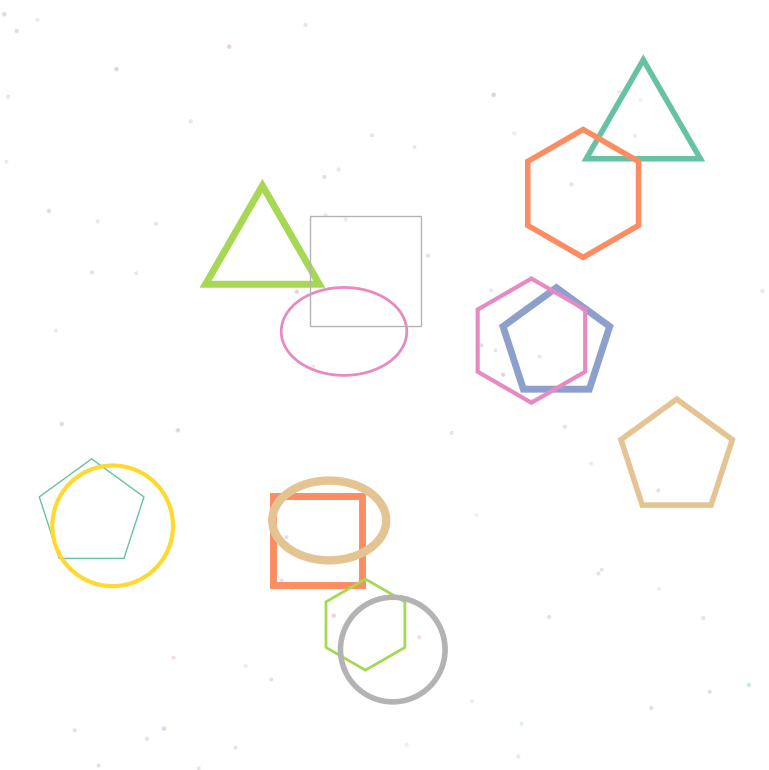[{"shape": "pentagon", "thickness": 0.5, "radius": 0.36, "center": [0.119, 0.333]}, {"shape": "triangle", "thickness": 2, "radius": 0.43, "center": [0.835, 0.837]}, {"shape": "square", "thickness": 2.5, "radius": 0.29, "center": [0.412, 0.298]}, {"shape": "hexagon", "thickness": 2, "radius": 0.42, "center": [0.757, 0.749]}, {"shape": "pentagon", "thickness": 2.5, "radius": 0.36, "center": [0.723, 0.553]}, {"shape": "oval", "thickness": 1, "radius": 0.41, "center": [0.447, 0.57]}, {"shape": "hexagon", "thickness": 1.5, "radius": 0.4, "center": [0.69, 0.558]}, {"shape": "hexagon", "thickness": 1, "radius": 0.3, "center": [0.475, 0.189]}, {"shape": "triangle", "thickness": 2.5, "radius": 0.43, "center": [0.341, 0.673]}, {"shape": "circle", "thickness": 1.5, "radius": 0.39, "center": [0.146, 0.317]}, {"shape": "pentagon", "thickness": 2, "radius": 0.38, "center": [0.879, 0.406]}, {"shape": "oval", "thickness": 3, "radius": 0.37, "center": [0.428, 0.324]}, {"shape": "circle", "thickness": 2, "radius": 0.34, "center": [0.51, 0.156]}, {"shape": "square", "thickness": 0.5, "radius": 0.36, "center": [0.474, 0.648]}]